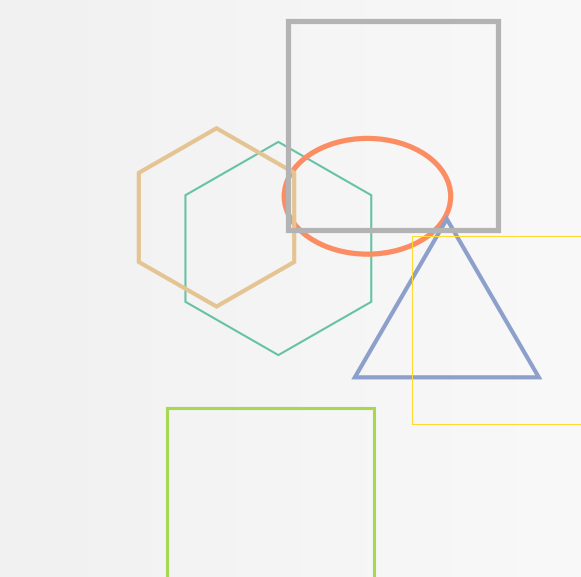[{"shape": "hexagon", "thickness": 1, "radius": 0.92, "center": [0.479, 0.569]}, {"shape": "oval", "thickness": 2.5, "radius": 0.72, "center": [0.632, 0.659]}, {"shape": "triangle", "thickness": 2, "radius": 0.91, "center": [0.769, 0.437]}, {"shape": "square", "thickness": 1.5, "radius": 0.89, "center": [0.466, 0.115]}, {"shape": "square", "thickness": 0.5, "radius": 0.81, "center": [0.872, 0.428]}, {"shape": "hexagon", "thickness": 2, "radius": 0.77, "center": [0.372, 0.623]}, {"shape": "square", "thickness": 2.5, "radius": 0.9, "center": [0.676, 0.782]}]